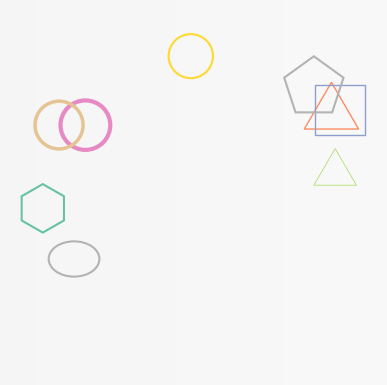[{"shape": "hexagon", "thickness": 1.5, "radius": 0.31, "center": [0.11, 0.459]}, {"shape": "triangle", "thickness": 1, "radius": 0.4, "center": [0.855, 0.705]}, {"shape": "square", "thickness": 1, "radius": 0.32, "center": [0.878, 0.715]}, {"shape": "circle", "thickness": 3, "radius": 0.32, "center": [0.22, 0.675]}, {"shape": "triangle", "thickness": 0.5, "radius": 0.32, "center": [0.865, 0.551]}, {"shape": "circle", "thickness": 1.5, "radius": 0.29, "center": [0.492, 0.854]}, {"shape": "circle", "thickness": 2.5, "radius": 0.31, "center": [0.152, 0.675]}, {"shape": "pentagon", "thickness": 1.5, "radius": 0.4, "center": [0.81, 0.773]}, {"shape": "oval", "thickness": 1.5, "radius": 0.33, "center": [0.191, 0.327]}]